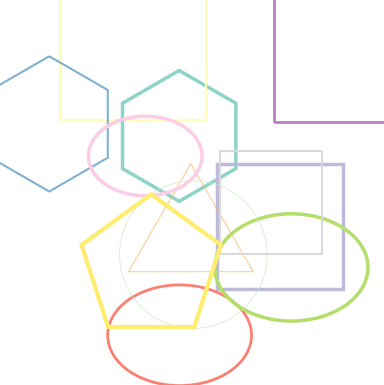[{"shape": "hexagon", "thickness": 2.5, "radius": 0.85, "center": [0.465, 0.647]}, {"shape": "square", "thickness": 1.5, "radius": 0.95, "center": [0.345, 0.878]}, {"shape": "square", "thickness": 2.5, "radius": 0.82, "center": [0.727, 0.412]}, {"shape": "oval", "thickness": 2, "radius": 0.93, "center": [0.467, 0.129]}, {"shape": "hexagon", "thickness": 1.5, "radius": 0.88, "center": [0.128, 0.678]}, {"shape": "triangle", "thickness": 0.5, "radius": 0.94, "center": [0.496, 0.388]}, {"shape": "oval", "thickness": 2.5, "radius": 0.99, "center": [0.757, 0.305]}, {"shape": "oval", "thickness": 2.5, "radius": 0.74, "center": [0.377, 0.595]}, {"shape": "square", "thickness": 1.5, "radius": 0.67, "center": [0.704, 0.473]}, {"shape": "square", "thickness": 2, "radius": 0.8, "center": [0.871, 0.844]}, {"shape": "circle", "thickness": 0.5, "radius": 0.96, "center": [0.502, 0.339]}, {"shape": "pentagon", "thickness": 3, "radius": 0.95, "center": [0.393, 0.305]}]